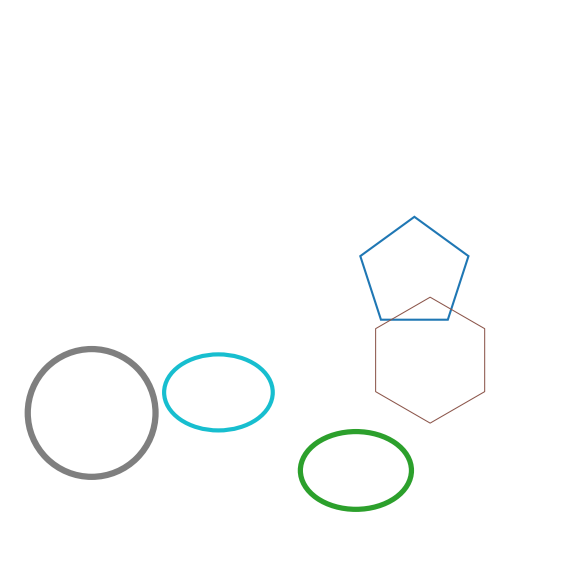[{"shape": "pentagon", "thickness": 1, "radius": 0.49, "center": [0.718, 0.525]}, {"shape": "oval", "thickness": 2.5, "radius": 0.48, "center": [0.616, 0.184]}, {"shape": "hexagon", "thickness": 0.5, "radius": 0.55, "center": [0.745, 0.375]}, {"shape": "circle", "thickness": 3, "radius": 0.55, "center": [0.159, 0.284]}, {"shape": "oval", "thickness": 2, "radius": 0.47, "center": [0.378, 0.32]}]